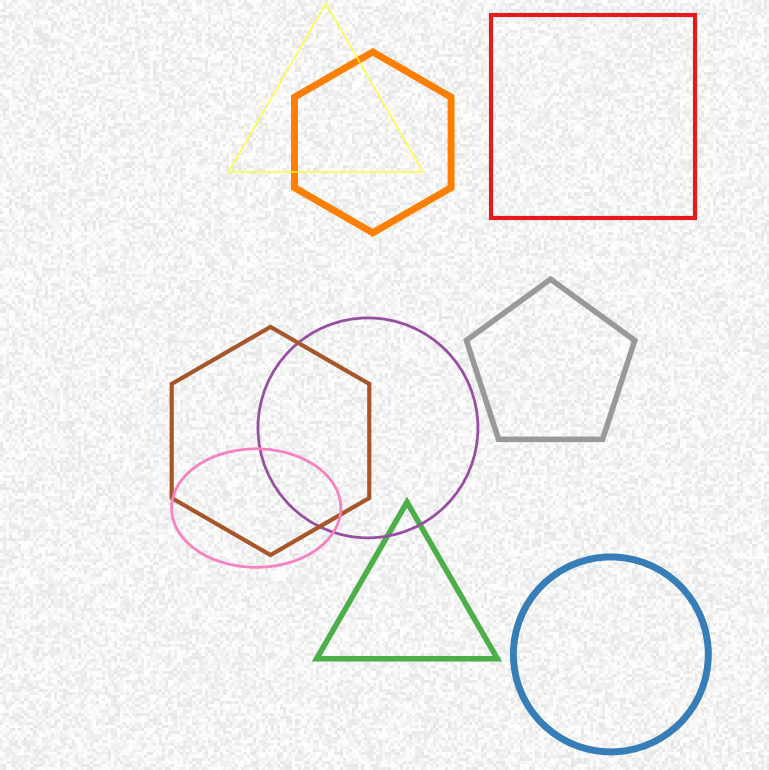[{"shape": "square", "thickness": 1.5, "radius": 0.66, "center": [0.77, 0.849]}, {"shape": "circle", "thickness": 2.5, "radius": 0.63, "center": [0.793, 0.15]}, {"shape": "triangle", "thickness": 2, "radius": 0.68, "center": [0.529, 0.212]}, {"shape": "circle", "thickness": 1, "radius": 0.71, "center": [0.478, 0.444]}, {"shape": "hexagon", "thickness": 2.5, "radius": 0.59, "center": [0.484, 0.815]}, {"shape": "triangle", "thickness": 0.5, "radius": 0.73, "center": [0.423, 0.85]}, {"shape": "hexagon", "thickness": 1.5, "radius": 0.74, "center": [0.351, 0.427]}, {"shape": "oval", "thickness": 1, "radius": 0.55, "center": [0.333, 0.34]}, {"shape": "pentagon", "thickness": 2, "radius": 0.57, "center": [0.715, 0.522]}]